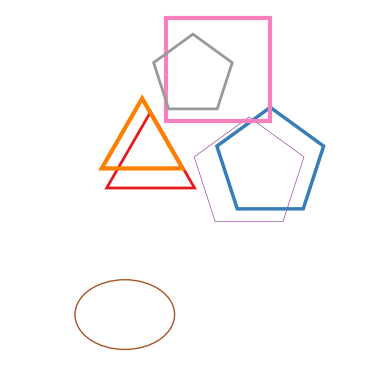[{"shape": "triangle", "thickness": 2, "radius": 0.66, "center": [0.391, 0.578]}, {"shape": "pentagon", "thickness": 2.5, "radius": 0.73, "center": [0.702, 0.575]}, {"shape": "pentagon", "thickness": 0.5, "radius": 0.75, "center": [0.647, 0.546]}, {"shape": "triangle", "thickness": 3, "radius": 0.61, "center": [0.369, 0.623]}, {"shape": "oval", "thickness": 1, "radius": 0.65, "center": [0.324, 0.183]}, {"shape": "square", "thickness": 3, "radius": 0.67, "center": [0.566, 0.819]}, {"shape": "pentagon", "thickness": 2, "radius": 0.54, "center": [0.501, 0.804]}]